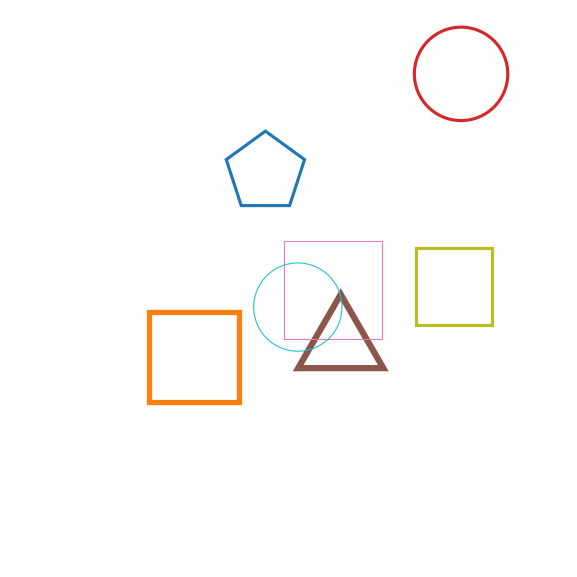[{"shape": "pentagon", "thickness": 1.5, "radius": 0.36, "center": [0.46, 0.701]}, {"shape": "square", "thickness": 2.5, "radius": 0.39, "center": [0.336, 0.38]}, {"shape": "circle", "thickness": 1.5, "radius": 0.4, "center": [0.798, 0.871]}, {"shape": "triangle", "thickness": 3, "radius": 0.43, "center": [0.59, 0.404]}, {"shape": "square", "thickness": 0.5, "radius": 0.42, "center": [0.577, 0.496]}, {"shape": "square", "thickness": 1.5, "radius": 0.33, "center": [0.786, 0.503]}, {"shape": "circle", "thickness": 0.5, "radius": 0.38, "center": [0.516, 0.467]}]